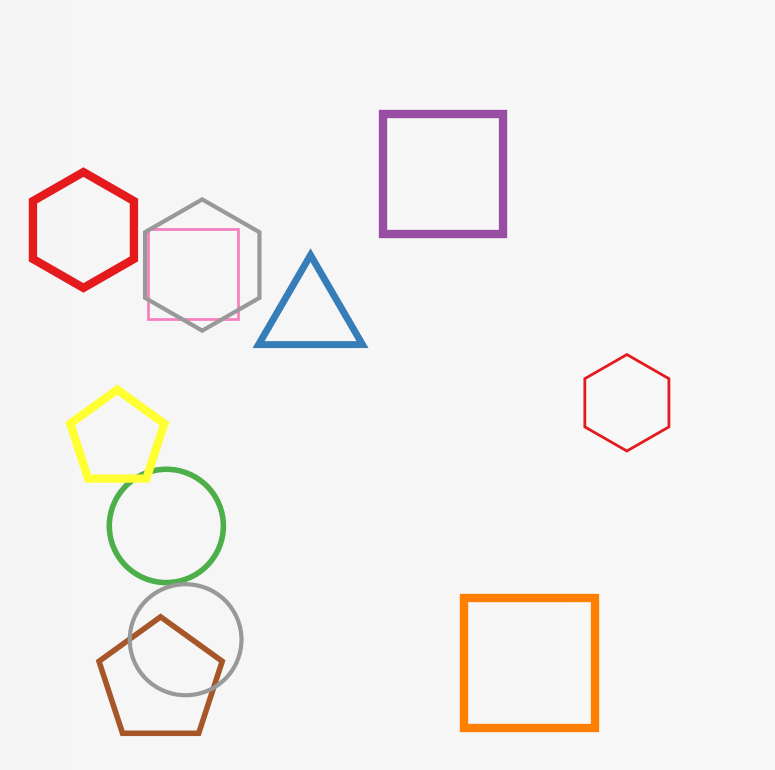[{"shape": "hexagon", "thickness": 3, "radius": 0.38, "center": [0.108, 0.701]}, {"shape": "hexagon", "thickness": 1, "radius": 0.31, "center": [0.809, 0.477]}, {"shape": "triangle", "thickness": 2.5, "radius": 0.39, "center": [0.401, 0.591]}, {"shape": "circle", "thickness": 2, "radius": 0.37, "center": [0.215, 0.317]}, {"shape": "square", "thickness": 3, "radius": 0.39, "center": [0.572, 0.774]}, {"shape": "square", "thickness": 3, "radius": 0.42, "center": [0.683, 0.139]}, {"shape": "pentagon", "thickness": 3, "radius": 0.32, "center": [0.151, 0.43]}, {"shape": "pentagon", "thickness": 2, "radius": 0.42, "center": [0.207, 0.115]}, {"shape": "square", "thickness": 1, "radius": 0.29, "center": [0.249, 0.644]}, {"shape": "circle", "thickness": 1.5, "radius": 0.36, "center": [0.24, 0.169]}, {"shape": "hexagon", "thickness": 1.5, "radius": 0.43, "center": [0.261, 0.656]}]